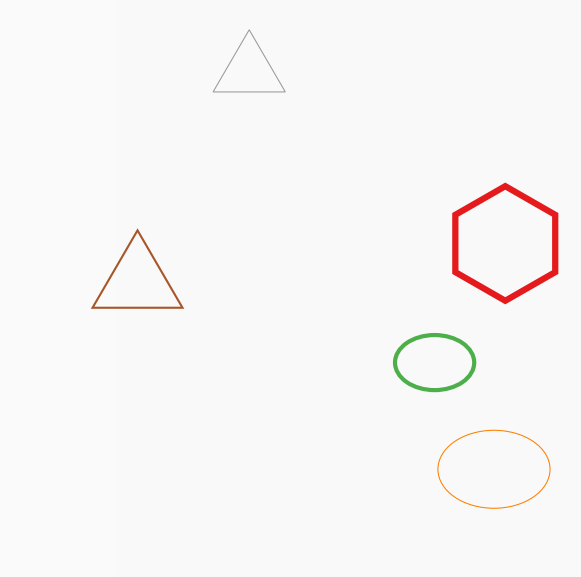[{"shape": "hexagon", "thickness": 3, "radius": 0.5, "center": [0.869, 0.578]}, {"shape": "oval", "thickness": 2, "radius": 0.34, "center": [0.748, 0.371]}, {"shape": "oval", "thickness": 0.5, "radius": 0.48, "center": [0.85, 0.187]}, {"shape": "triangle", "thickness": 1, "radius": 0.45, "center": [0.237, 0.511]}, {"shape": "triangle", "thickness": 0.5, "radius": 0.36, "center": [0.429, 0.876]}]